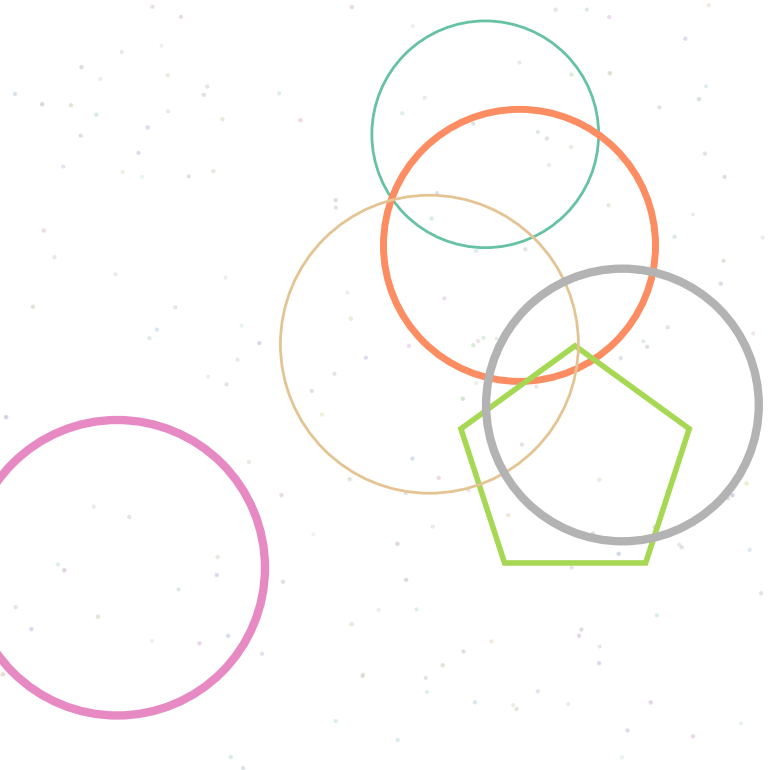[{"shape": "circle", "thickness": 1, "radius": 0.74, "center": [0.63, 0.826]}, {"shape": "circle", "thickness": 2.5, "radius": 0.88, "center": [0.675, 0.681]}, {"shape": "circle", "thickness": 3, "radius": 0.96, "center": [0.152, 0.263]}, {"shape": "pentagon", "thickness": 2, "radius": 0.78, "center": [0.747, 0.395]}, {"shape": "circle", "thickness": 1, "radius": 0.97, "center": [0.558, 0.553]}, {"shape": "circle", "thickness": 3, "radius": 0.89, "center": [0.808, 0.474]}]